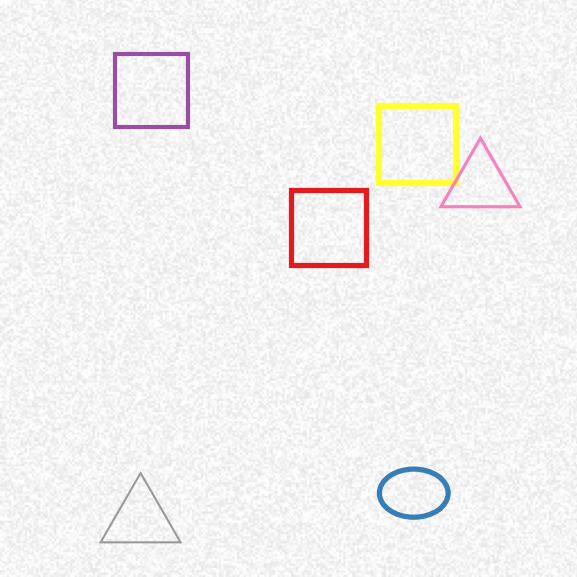[{"shape": "square", "thickness": 2.5, "radius": 0.33, "center": [0.569, 0.605]}, {"shape": "oval", "thickness": 2.5, "radius": 0.3, "center": [0.717, 0.145]}, {"shape": "square", "thickness": 2, "radius": 0.31, "center": [0.263, 0.842]}, {"shape": "square", "thickness": 3, "radius": 0.33, "center": [0.723, 0.748]}, {"shape": "triangle", "thickness": 1.5, "radius": 0.4, "center": [0.832, 0.681]}, {"shape": "triangle", "thickness": 1, "radius": 0.4, "center": [0.243, 0.1]}]